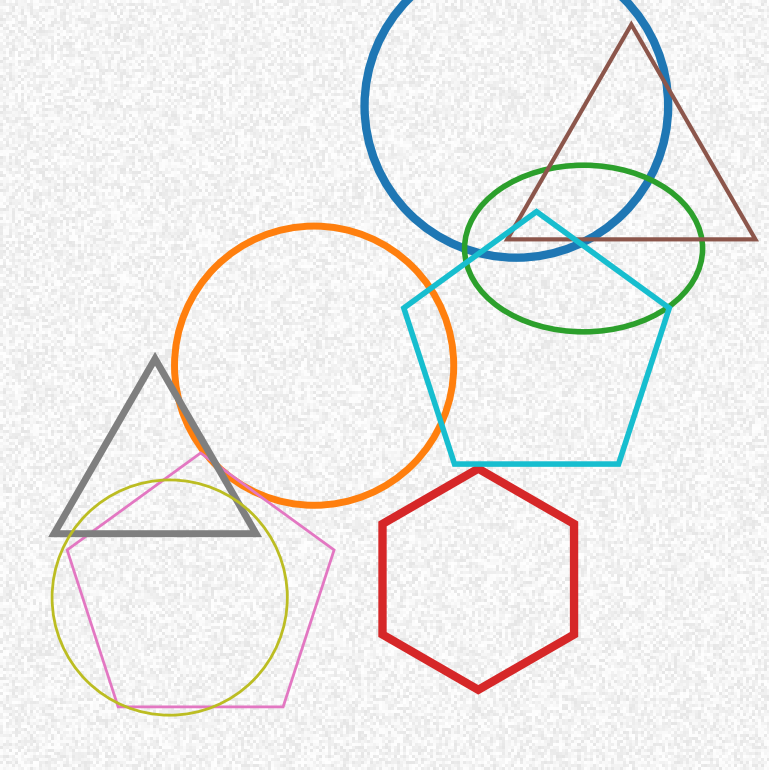[{"shape": "circle", "thickness": 3, "radius": 0.99, "center": [0.671, 0.862]}, {"shape": "circle", "thickness": 2.5, "radius": 0.91, "center": [0.408, 0.525]}, {"shape": "oval", "thickness": 2, "radius": 0.77, "center": [0.758, 0.677]}, {"shape": "hexagon", "thickness": 3, "radius": 0.72, "center": [0.621, 0.248]}, {"shape": "triangle", "thickness": 1.5, "radius": 0.93, "center": [0.82, 0.782]}, {"shape": "pentagon", "thickness": 1, "radius": 0.91, "center": [0.261, 0.229]}, {"shape": "triangle", "thickness": 2.5, "radius": 0.76, "center": [0.201, 0.383]}, {"shape": "circle", "thickness": 1, "radius": 0.76, "center": [0.22, 0.224]}, {"shape": "pentagon", "thickness": 2, "radius": 0.91, "center": [0.697, 0.544]}]